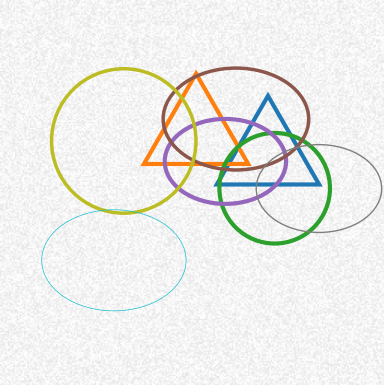[{"shape": "triangle", "thickness": 3, "radius": 0.77, "center": [0.696, 0.598]}, {"shape": "triangle", "thickness": 3, "radius": 0.78, "center": [0.509, 0.652]}, {"shape": "circle", "thickness": 3, "radius": 0.72, "center": [0.713, 0.511]}, {"shape": "oval", "thickness": 3, "radius": 0.79, "center": [0.585, 0.581]}, {"shape": "oval", "thickness": 2.5, "radius": 0.95, "center": [0.613, 0.691]}, {"shape": "oval", "thickness": 1, "radius": 0.81, "center": [0.828, 0.51]}, {"shape": "circle", "thickness": 2.5, "radius": 0.94, "center": [0.321, 0.634]}, {"shape": "oval", "thickness": 0.5, "radius": 0.94, "center": [0.296, 0.324]}]